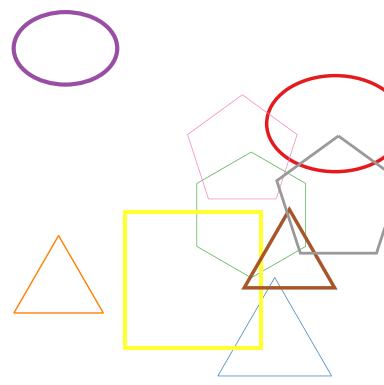[{"shape": "oval", "thickness": 2.5, "radius": 0.89, "center": [0.871, 0.679]}, {"shape": "triangle", "thickness": 0.5, "radius": 0.85, "center": [0.714, 0.109]}, {"shape": "hexagon", "thickness": 0.5, "radius": 0.82, "center": [0.653, 0.442]}, {"shape": "oval", "thickness": 3, "radius": 0.67, "center": [0.17, 0.874]}, {"shape": "triangle", "thickness": 1, "radius": 0.67, "center": [0.152, 0.254]}, {"shape": "square", "thickness": 3, "radius": 0.88, "center": [0.502, 0.273]}, {"shape": "triangle", "thickness": 2.5, "radius": 0.68, "center": [0.752, 0.32]}, {"shape": "pentagon", "thickness": 0.5, "radius": 0.75, "center": [0.629, 0.604]}, {"shape": "pentagon", "thickness": 2, "radius": 0.84, "center": [0.879, 0.479]}]